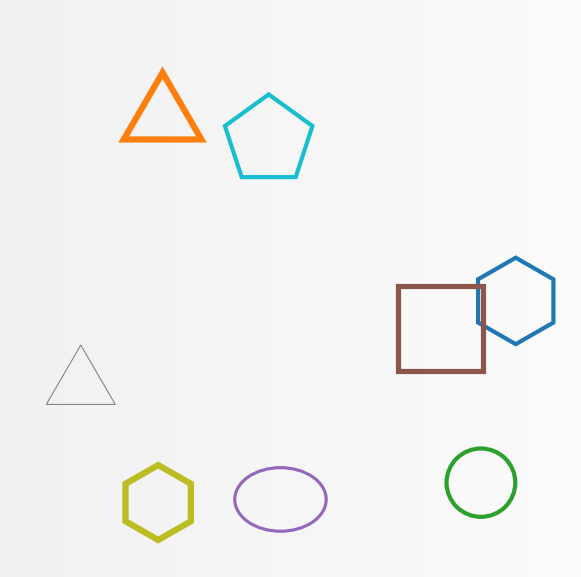[{"shape": "hexagon", "thickness": 2, "radius": 0.37, "center": [0.887, 0.478]}, {"shape": "triangle", "thickness": 3, "radius": 0.39, "center": [0.28, 0.796]}, {"shape": "circle", "thickness": 2, "radius": 0.3, "center": [0.827, 0.163]}, {"shape": "oval", "thickness": 1.5, "radius": 0.39, "center": [0.483, 0.134]}, {"shape": "square", "thickness": 2.5, "radius": 0.37, "center": [0.759, 0.43]}, {"shape": "triangle", "thickness": 0.5, "radius": 0.34, "center": [0.139, 0.333]}, {"shape": "hexagon", "thickness": 3, "radius": 0.32, "center": [0.272, 0.129]}, {"shape": "pentagon", "thickness": 2, "radius": 0.4, "center": [0.462, 0.756]}]